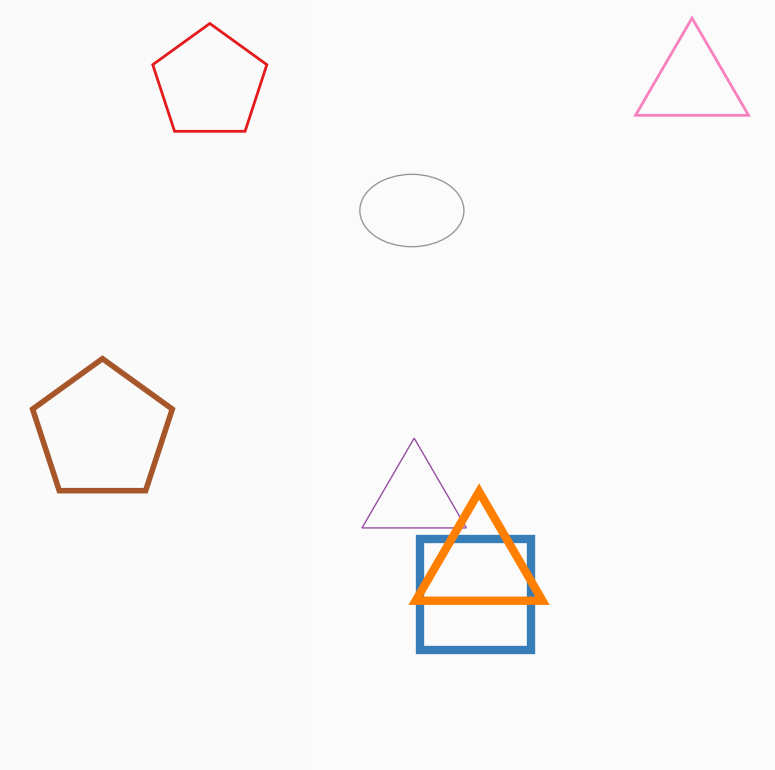[{"shape": "pentagon", "thickness": 1, "radius": 0.39, "center": [0.271, 0.892]}, {"shape": "square", "thickness": 3, "radius": 0.36, "center": [0.613, 0.228]}, {"shape": "triangle", "thickness": 0.5, "radius": 0.39, "center": [0.534, 0.353]}, {"shape": "triangle", "thickness": 3, "radius": 0.47, "center": [0.618, 0.267]}, {"shape": "pentagon", "thickness": 2, "radius": 0.47, "center": [0.132, 0.439]}, {"shape": "triangle", "thickness": 1, "radius": 0.42, "center": [0.893, 0.892]}, {"shape": "oval", "thickness": 0.5, "radius": 0.34, "center": [0.531, 0.727]}]